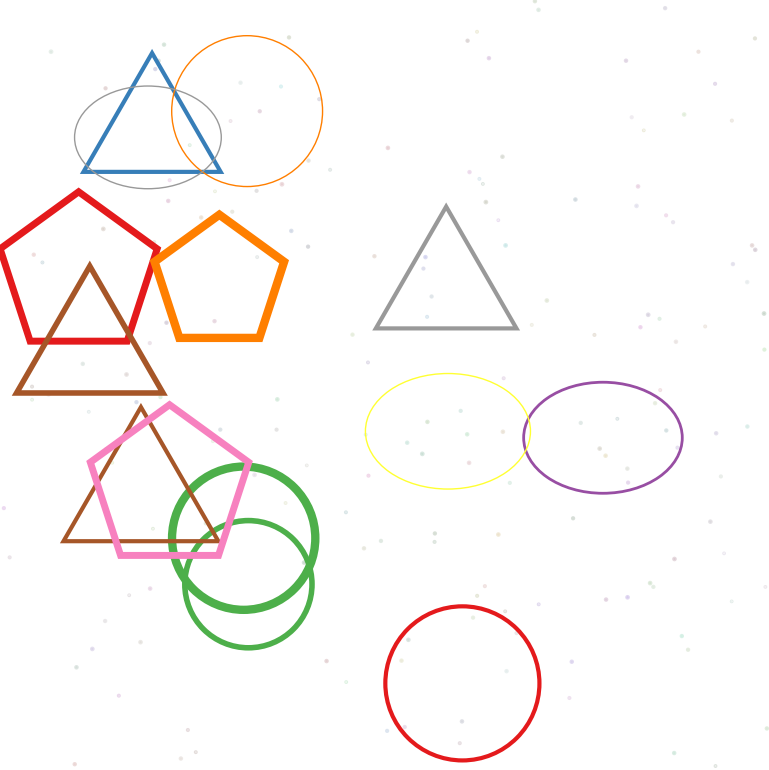[{"shape": "circle", "thickness": 1.5, "radius": 0.5, "center": [0.6, 0.112]}, {"shape": "pentagon", "thickness": 2.5, "radius": 0.54, "center": [0.102, 0.644]}, {"shape": "triangle", "thickness": 1.5, "radius": 0.51, "center": [0.197, 0.828]}, {"shape": "circle", "thickness": 3, "radius": 0.47, "center": [0.316, 0.301]}, {"shape": "circle", "thickness": 2, "radius": 0.41, "center": [0.323, 0.241]}, {"shape": "oval", "thickness": 1, "radius": 0.52, "center": [0.783, 0.431]}, {"shape": "circle", "thickness": 0.5, "radius": 0.49, "center": [0.321, 0.856]}, {"shape": "pentagon", "thickness": 3, "radius": 0.44, "center": [0.285, 0.633]}, {"shape": "oval", "thickness": 0.5, "radius": 0.54, "center": [0.582, 0.44]}, {"shape": "triangle", "thickness": 2, "radius": 0.55, "center": [0.117, 0.545]}, {"shape": "triangle", "thickness": 1.5, "radius": 0.58, "center": [0.183, 0.355]}, {"shape": "pentagon", "thickness": 2.5, "radius": 0.54, "center": [0.22, 0.366]}, {"shape": "oval", "thickness": 0.5, "radius": 0.48, "center": [0.192, 0.822]}, {"shape": "triangle", "thickness": 1.5, "radius": 0.53, "center": [0.579, 0.626]}]